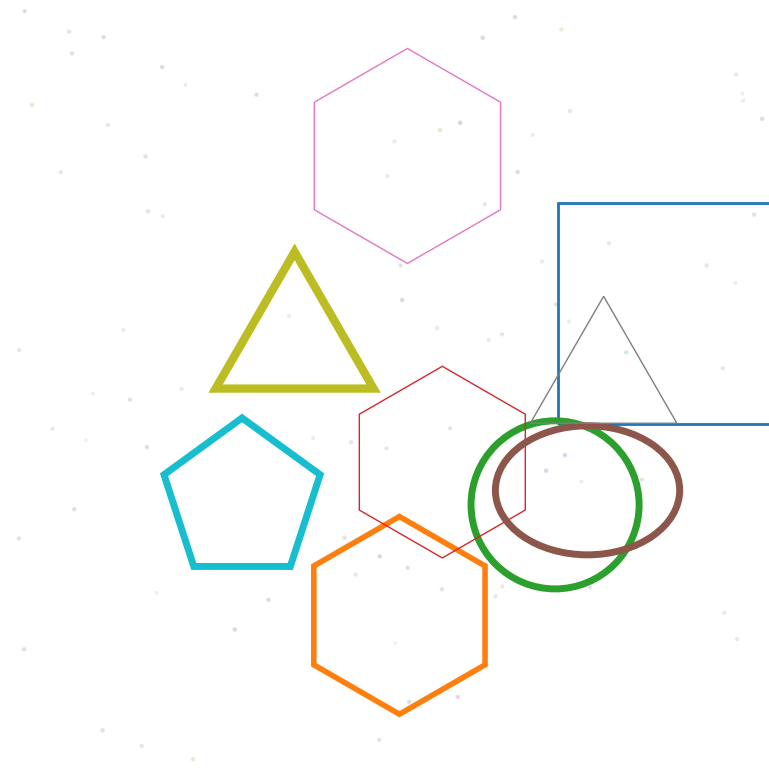[{"shape": "square", "thickness": 1, "radius": 0.72, "center": [0.868, 0.593]}, {"shape": "hexagon", "thickness": 2, "radius": 0.64, "center": [0.519, 0.201]}, {"shape": "circle", "thickness": 2.5, "radius": 0.55, "center": [0.721, 0.344]}, {"shape": "hexagon", "thickness": 0.5, "radius": 0.62, "center": [0.574, 0.4]}, {"shape": "oval", "thickness": 2.5, "radius": 0.6, "center": [0.763, 0.363]}, {"shape": "hexagon", "thickness": 0.5, "radius": 0.7, "center": [0.529, 0.797]}, {"shape": "triangle", "thickness": 0.5, "radius": 0.55, "center": [0.784, 0.505]}, {"shape": "triangle", "thickness": 3, "radius": 0.59, "center": [0.383, 0.555]}, {"shape": "pentagon", "thickness": 2.5, "radius": 0.53, "center": [0.314, 0.351]}]